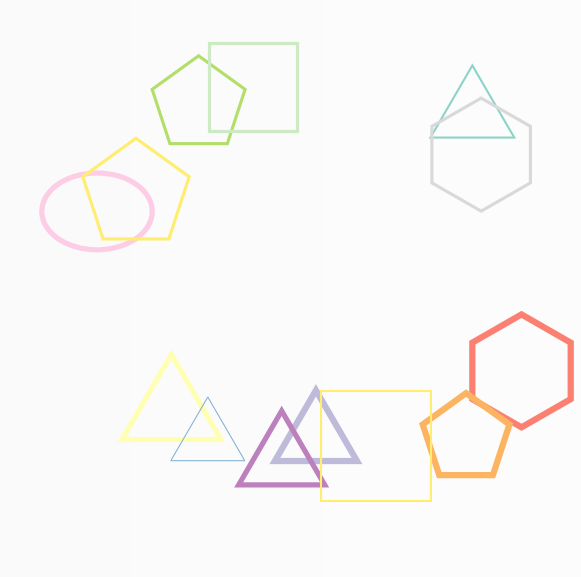[{"shape": "triangle", "thickness": 1, "radius": 0.42, "center": [0.813, 0.803]}, {"shape": "triangle", "thickness": 2.5, "radius": 0.49, "center": [0.295, 0.287]}, {"shape": "triangle", "thickness": 3, "radius": 0.41, "center": [0.544, 0.242]}, {"shape": "hexagon", "thickness": 3, "radius": 0.49, "center": [0.897, 0.357]}, {"shape": "triangle", "thickness": 0.5, "radius": 0.37, "center": [0.357, 0.238]}, {"shape": "pentagon", "thickness": 3, "radius": 0.39, "center": [0.802, 0.24]}, {"shape": "pentagon", "thickness": 1.5, "radius": 0.42, "center": [0.342, 0.818]}, {"shape": "oval", "thickness": 2.5, "radius": 0.47, "center": [0.167, 0.633]}, {"shape": "hexagon", "thickness": 1.5, "radius": 0.49, "center": [0.828, 0.731]}, {"shape": "triangle", "thickness": 2.5, "radius": 0.43, "center": [0.485, 0.202]}, {"shape": "square", "thickness": 1.5, "radius": 0.38, "center": [0.436, 0.849]}, {"shape": "square", "thickness": 1, "radius": 0.47, "center": [0.647, 0.227]}, {"shape": "pentagon", "thickness": 1.5, "radius": 0.48, "center": [0.234, 0.663]}]